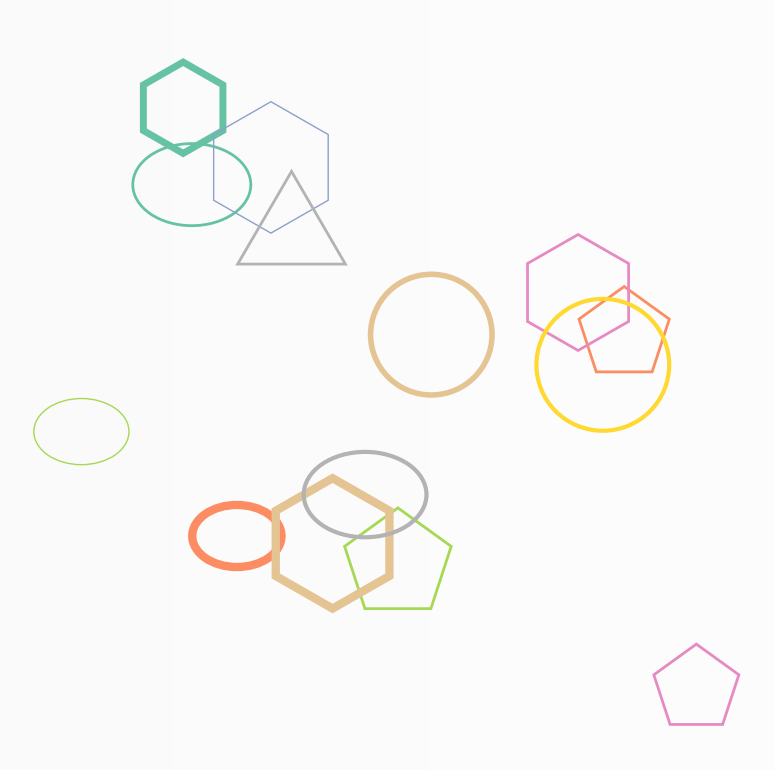[{"shape": "oval", "thickness": 1, "radius": 0.38, "center": [0.247, 0.76]}, {"shape": "hexagon", "thickness": 2.5, "radius": 0.3, "center": [0.236, 0.86]}, {"shape": "pentagon", "thickness": 1, "radius": 0.31, "center": [0.805, 0.567]}, {"shape": "oval", "thickness": 3, "radius": 0.29, "center": [0.306, 0.304]}, {"shape": "hexagon", "thickness": 0.5, "radius": 0.43, "center": [0.35, 0.783]}, {"shape": "pentagon", "thickness": 1, "radius": 0.29, "center": [0.899, 0.106]}, {"shape": "hexagon", "thickness": 1, "radius": 0.38, "center": [0.746, 0.62]}, {"shape": "oval", "thickness": 0.5, "radius": 0.31, "center": [0.105, 0.439]}, {"shape": "pentagon", "thickness": 1, "radius": 0.36, "center": [0.513, 0.268]}, {"shape": "circle", "thickness": 1.5, "radius": 0.43, "center": [0.778, 0.526]}, {"shape": "circle", "thickness": 2, "radius": 0.39, "center": [0.557, 0.565]}, {"shape": "hexagon", "thickness": 3, "radius": 0.42, "center": [0.429, 0.294]}, {"shape": "oval", "thickness": 1.5, "radius": 0.4, "center": [0.471, 0.358]}, {"shape": "triangle", "thickness": 1, "radius": 0.4, "center": [0.376, 0.697]}]